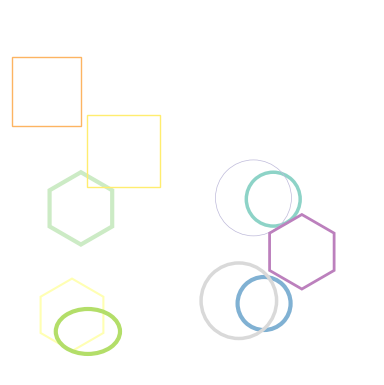[{"shape": "circle", "thickness": 2.5, "radius": 0.35, "center": [0.71, 0.483]}, {"shape": "hexagon", "thickness": 1.5, "radius": 0.47, "center": [0.187, 0.182]}, {"shape": "circle", "thickness": 0.5, "radius": 0.49, "center": [0.658, 0.486]}, {"shape": "circle", "thickness": 3, "radius": 0.34, "center": [0.686, 0.212]}, {"shape": "square", "thickness": 1, "radius": 0.45, "center": [0.12, 0.762]}, {"shape": "oval", "thickness": 3, "radius": 0.42, "center": [0.228, 0.139]}, {"shape": "circle", "thickness": 2.5, "radius": 0.49, "center": [0.62, 0.219]}, {"shape": "hexagon", "thickness": 2, "radius": 0.48, "center": [0.784, 0.346]}, {"shape": "hexagon", "thickness": 3, "radius": 0.47, "center": [0.21, 0.459]}, {"shape": "square", "thickness": 1, "radius": 0.47, "center": [0.321, 0.608]}]